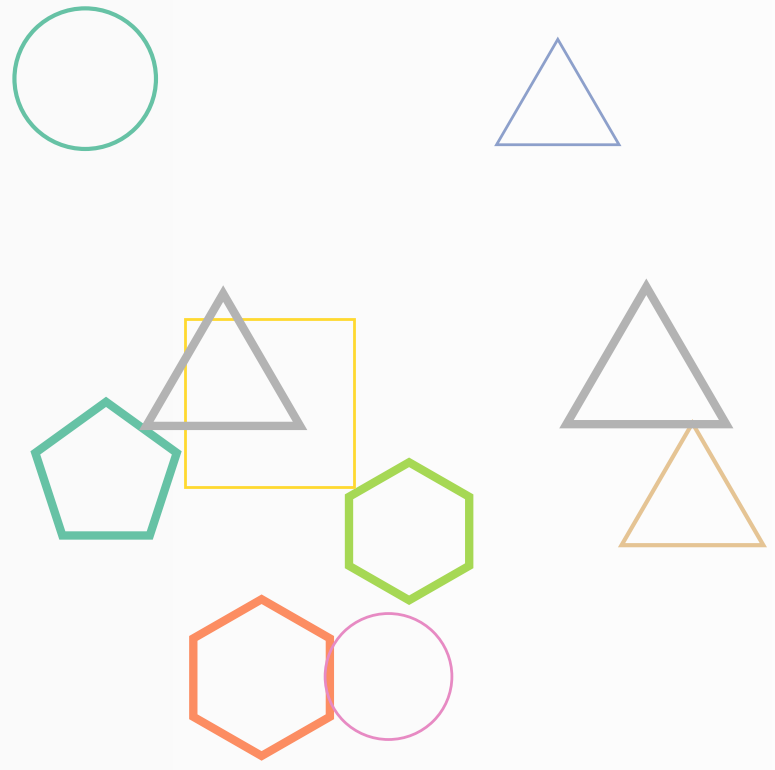[{"shape": "pentagon", "thickness": 3, "radius": 0.48, "center": [0.137, 0.382]}, {"shape": "circle", "thickness": 1.5, "radius": 0.46, "center": [0.11, 0.898]}, {"shape": "hexagon", "thickness": 3, "radius": 0.51, "center": [0.338, 0.12]}, {"shape": "triangle", "thickness": 1, "radius": 0.46, "center": [0.72, 0.858]}, {"shape": "circle", "thickness": 1, "radius": 0.41, "center": [0.501, 0.121]}, {"shape": "hexagon", "thickness": 3, "radius": 0.45, "center": [0.528, 0.31]}, {"shape": "square", "thickness": 1, "radius": 0.55, "center": [0.348, 0.477]}, {"shape": "triangle", "thickness": 1.5, "radius": 0.53, "center": [0.893, 0.345]}, {"shape": "triangle", "thickness": 3, "radius": 0.59, "center": [0.834, 0.509]}, {"shape": "triangle", "thickness": 3, "radius": 0.57, "center": [0.288, 0.504]}]